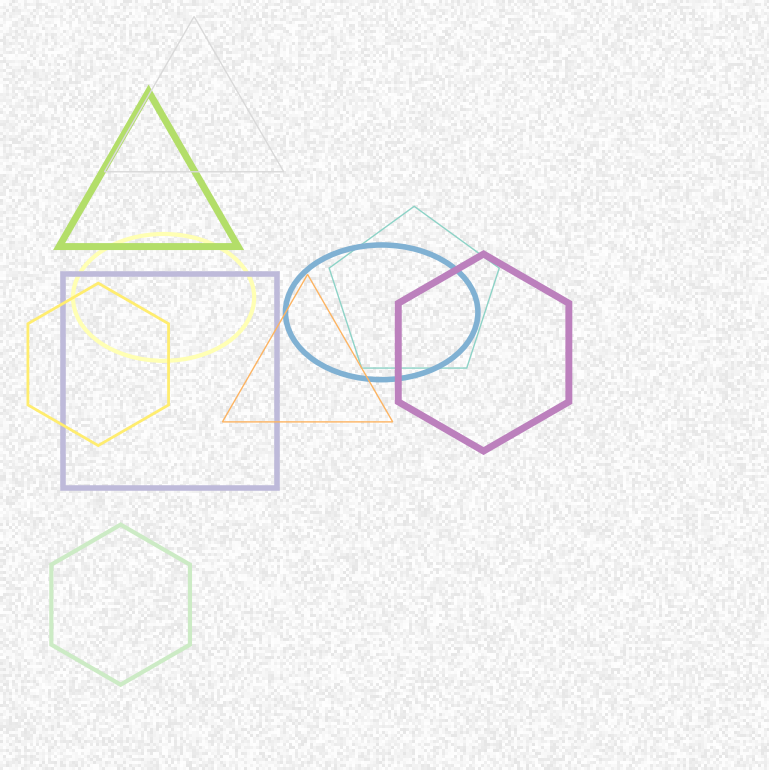[{"shape": "pentagon", "thickness": 0.5, "radius": 0.58, "center": [0.538, 0.616]}, {"shape": "oval", "thickness": 1.5, "radius": 0.59, "center": [0.212, 0.614]}, {"shape": "square", "thickness": 2, "radius": 0.69, "center": [0.22, 0.505]}, {"shape": "oval", "thickness": 2, "radius": 0.62, "center": [0.496, 0.594]}, {"shape": "triangle", "thickness": 0.5, "radius": 0.64, "center": [0.399, 0.516]}, {"shape": "triangle", "thickness": 2.5, "radius": 0.67, "center": [0.193, 0.747]}, {"shape": "triangle", "thickness": 0.5, "radius": 0.67, "center": [0.252, 0.844]}, {"shape": "hexagon", "thickness": 2.5, "radius": 0.64, "center": [0.628, 0.542]}, {"shape": "hexagon", "thickness": 1.5, "radius": 0.52, "center": [0.157, 0.215]}, {"shape": "hexagon", "thickness": 1, "radius": 0.53, "center": [0.128, 0.527]}]